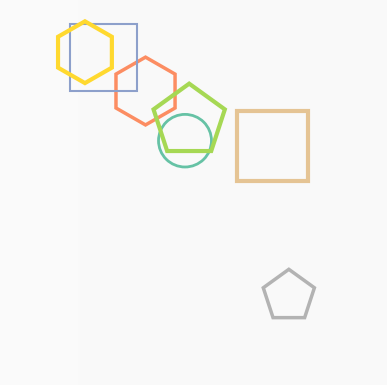[{"shape": "circle", "thickness": 2, "radius": 0.34, "center": [0.477, 0.635]}, {"shape": "hexagon", "thickness": 2.5, "radius": 0.44, "center": [0.376, 0.764]}, {"shape": "square", "thickness": 1.5, "radius": 0.44, "center": [0.267, 0.852]}, {"shape": "pentagon", "thickness": 3, "radius": 0.48, "center": [0.488, 0.686]}, {"shape": "hexagon", "thickness": 3, "radius": 0.4, "center": [0.219, 0.864]}, {"shape": "square", "thickness": 3, "radius": 0.46, "center": [0.703, 0.621]}, {"shape": "pentagon", "thickness": 2.5, "radius": 0.35, "center": [0.745, 0.231]}]